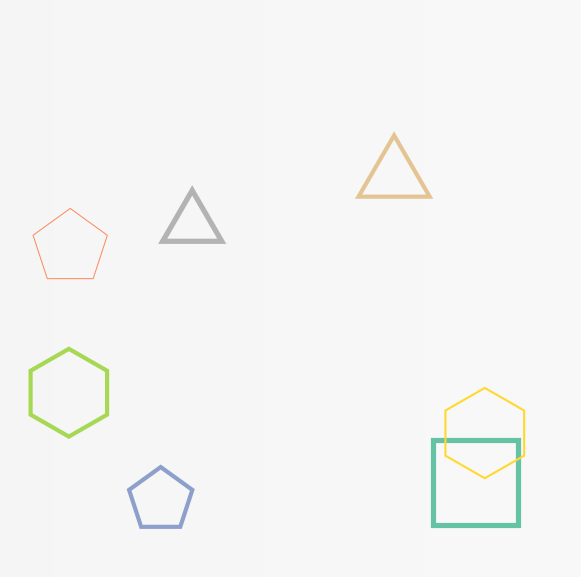[{"shape": "square", "thickness": 2.5, "radius": 0.37, "center": [0.818, 0.164]}, {"shape": "pentagon", "thickness": 0.5, "radius": 0.34, "center": [0.121, 0.571]}, {"shape": "pentagon", "thickness": 2, "radius": 0.29, "center": [0.276, 0.133]}, {"shape": "hexagon", "thickness": 2, "radius": 0.38, "center": [0.118, 0.319]}, {"shape": "hexagon", "thickness": 1, "radius": 0.39, "center": [0.834, 0.249]}, {"shape": "triangle", "thickness": 2, "radius": 0.35, "center": [0.678, 0.694]}, {"shape": "triangle", "thickness": 2.5, "radius": 0.29, "center": [0.331, 0.611]}]